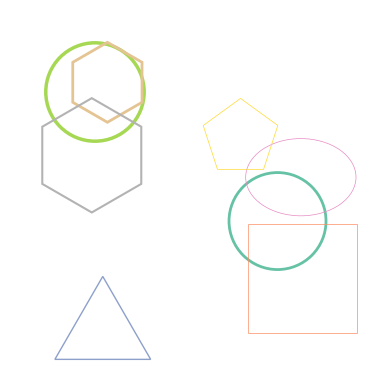[{"shape": "circle", "thickness": 2, "radius": 0.63, "center": [0.721, 0.426]}, {"shape": "square", "thickness": 0.5, "radius": 0.71, "center": [0.785, 0.277]}, {"shape": "triangle", "thickness": 1, "radius": 0.72, "center": [0.267, 0.138]}, {"shape": "oval", "thickness": 0.5, "radius": 0.72, "center": [0.781, 0.54]}, {"shape": "circle", "thickness": 2.5, "radius": 0.64, "center": [0.247, 0.761]}, {"shape": "pentagon", "thickness": 0.5, "radius": 0.51, "center": [0.625, 0.643]}, {"shape": "hexagon", "thickness": 2, "radius": 0.52, "center": [0.279, 0.786]}, {"shape": "hexagon", "thickness": 1.5, "radius": 0.74, "center": [0.238, 0.597]}]